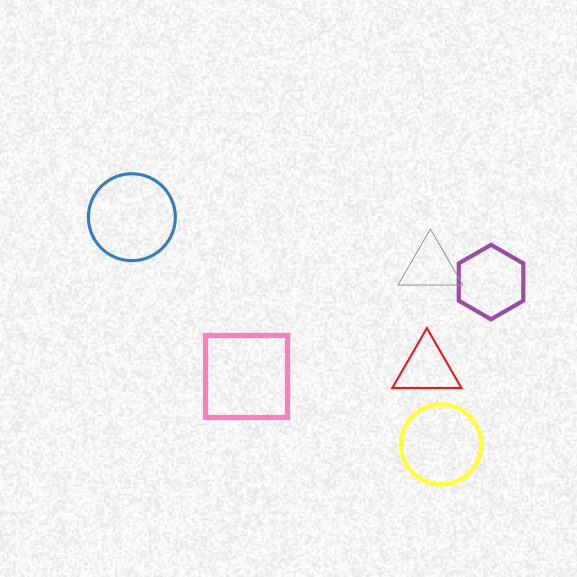[{"shape": "triangle", "thickness": 1, "radius": 0.35, "center": [0.739, 0.362]}, {"shape": "circle", "thickness": 1.5, "radius": 0.38, "center": [0.228, 0.623]}, {"shape": "hexagon", "thickness": 2, "radius": 0.32, "center": [0.85, 0.511]}, {"shape": "circle", "thickness": 2, "radius": 0.35, "center": [0.764, 0.23]}, {"shape": "square", "thickness": 2.5, "radius": 0.36, "center": [0.426, 0.347]}, {"shape": "triangle", "thickness": 0.5, "radius": 0.32, "center": [0.745, 0.538]}]